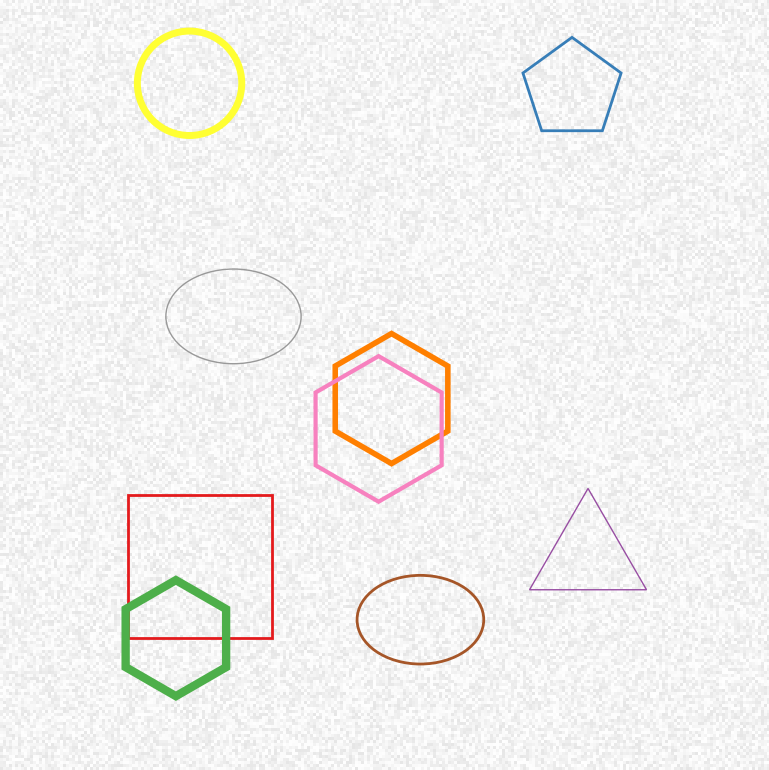[{"shape": "square", "thickness": 1, "radius": 0.47, "center": [0.259, 0.264]}, {"shape": "pentagon", "thickness": 1, "radius": 0.34, "center": [0.743, 0.884]}, {"shape": "hexagon", "thickness": 3, "radius": 0.38, "center": [0.228, 0.171]}, {"shape": "triangle", "thickness": 0.5, "radius": 0.44, "center": [0.764, 0.278]}, {"shape": "hexagon", "thickness": 2, "radius": 0.42, "center": [0.508, 0.482]}, {"shape": "circle", "thickness": 2.5, "radius": 0.34, "center": [0.246, 0.892]}, {"shape": "oval", "thickness": 1, "radius": 0.41, "center": [0.546, 0.195]}, {"shape": "hexagon", "thickness": 1.5, "radius": 0.47, "center": [0.492, 0.443]}, {"shape": "oval", "thickness": 0.5, "radius": 0.44, "center": [0.303, 0.589]}]